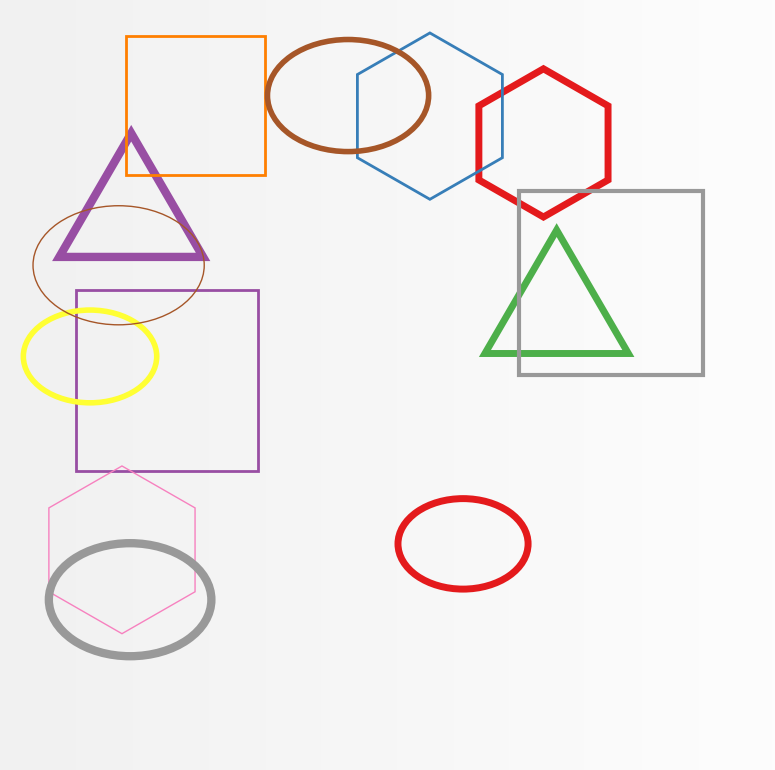[{"shape": "hexagon", "thickness": 2.5, "radius": 0.48, "center": [0.701, 0.814]}, {"shape": "oval", "thickness": 2.5, "radius": 0.42, "center": [0.597, 0.294]}, {"shape": "hexagon", "thickness": 1, "radius": 0.54, "center": [0.555, 0.849]}, {"shape": "triangle", "thickness": 2.5, "radius": 0.53, "center": [0.718, 0.594]}, {"shape": "square", "thickness": 1, "radius": 0.59, "center": [0.216, 0.506]}, {"shape": "triangle", "thickness": 3, "radius": 0.54, "center": [0.169, 0.72]}, {"shape": "square", "thickness": 1, "radius": 0.45, "center": [0.252, 0.863]}, {"shape": "oval", "thickness": 2, "radius": 0.43, "center": [0.116, 0.537]}, {"shape": "oval", "thickness": 2, "radius": 0.52, "center": [0.449, 0.876]}, {"shape": "oval", "thickness": 0.5, "radius": 0.55, "center": [0.153, 0.655]}, {"shape": "hexagon", "thickness": 0.5, "radius": 0.54, "center": [0.157, 0.286]}, {"shape": "square", "thickness": 1.5, "radius": 0.6, "center": [0.788, 0.632]}, {"shape": "oval", "thickness": 3, "radius": 0.52, "center": [0.168, 0.221]}]